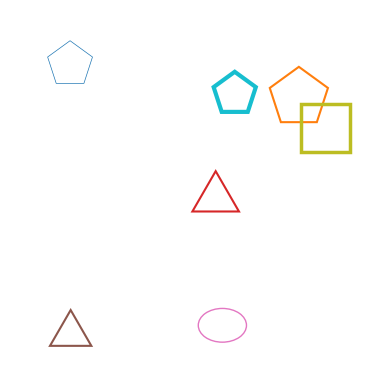[{"shape": "pentagon", "thickness": 0.5, "radius": 0.31, "center": [0.182, 0.833]}, {"shape": "pentagon", "thickness": 1.5, "radius": 0.4, "center": [0.776, 0.747]}, {"shape": "triangle", "thickness": 1.5, "radius": 0.35, "center": [0.56, 0.486]}, {"shape": "triangle", "thickness": 1.5, "radius": 0.31, "center": [0.184, 0.133]}, {"shape": "oval", "thickness": 1, "radius": 0.31, "center": [0.578, 0.155]}, {"shape": "square", "thickness": 2.5, "radius": 0.31, "center": [0.846, 0.668]}, {"shape": "pentagon", "thickness": 3, "radius": 0.29, "center": [0.61, 0.756]}]